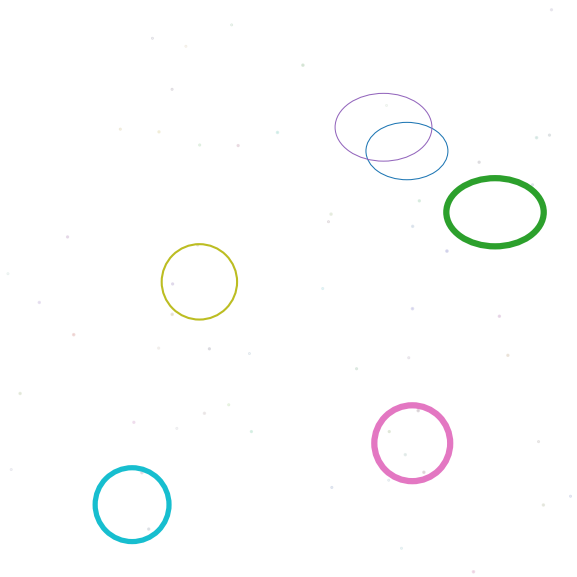[{"shape": "oval", "thickness": 0.5, "radius": 0.35, "center": [0.705, 0.738]}, {"shape": "oval", "thickness": 3, "radius": 0.42, "center": [0.857, 0.632]}, {"shape": "oval", "thickness": 0.5, "radius": 0.42, "center": [0.664, 0.779]}, {"shape": "circle", "thickness": 3, "radius": 0.33, "center": [0.714, 0.232]}, {"shape": "circle", "thickness": 1, "radius": 0.33, "center": [0.345, 0.511]}, {"shape": "circle", "thickness": 2.5, "radius": 0.32, "center": [0.229, 0.125]}]